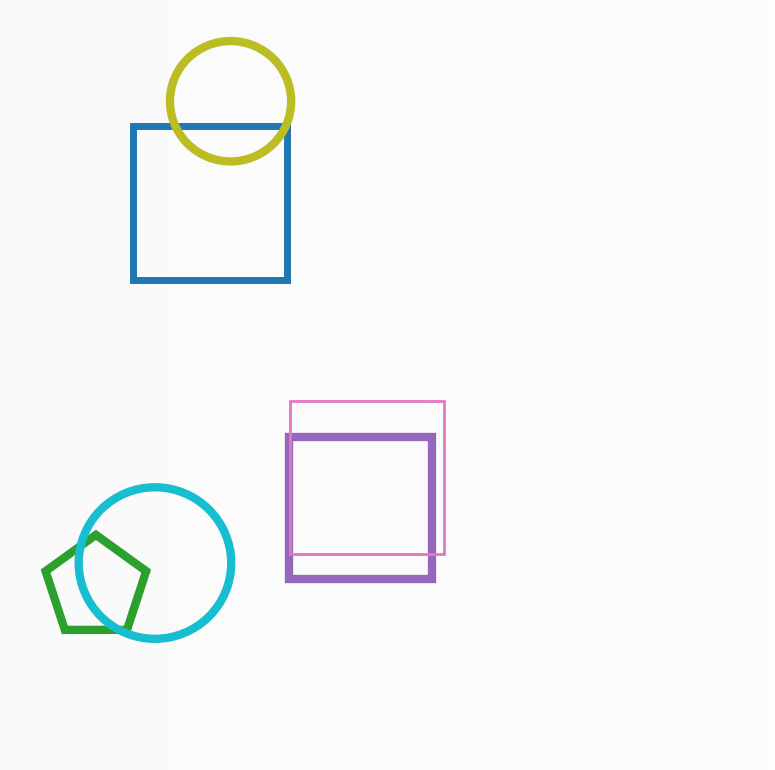[{"shape": "square", "thickness": 2.5, "radius": 0.5, "center": [0.271, 0.736]}, {"shape": "pentagon", "thickness": 3, "radius": 0.34, "center": [0.124, 0.237]}, {"shape": "square", "thickness": 3, "radius": 0.46, "center": [0.465, 0.34]}, {"shape": "square", "thickness": 1, "radius": 0.5, "center": [0.474, 0.38]}, {"shape": "circle", "thickness": 3, "radius": 0.39, "center": [0.297, 0.869]}, {"shape": "circle", "thickness": 3, "radius": 0.49, "center": [0.2, 0.269]}]